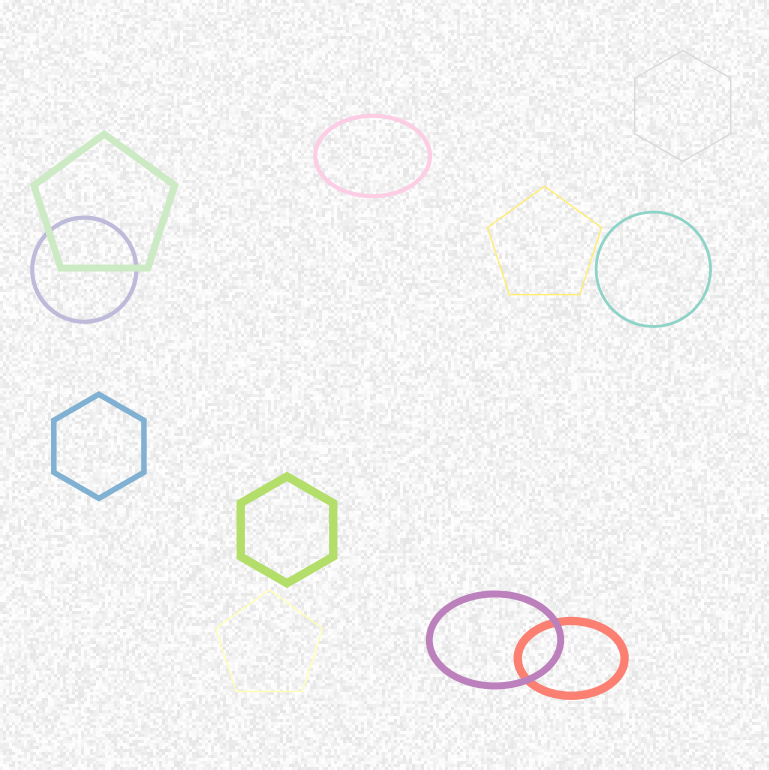[{"shape": "circle", "thickness": 1, "radius": 0.37, "center": [0.848, 0.65]}, {"shape": "pentagon", "thickness": 0.5, "radius": 0.37, "center": [0.35, 0.161]}, {"shape": "circle", "thickness": 1.5, "radius": 0.34, "center": [0.109, 0.65]}, {"shape": "oval", "thickness": 3, "radius": 0.35, "center": [0.742, 0.145]}, {"shape": "hexagon", "thickness": 2, "radius": 0.34, "center": [0.128, 0.42]}, {"shape": "hexagon", "thickness": 3, "radius": 0.35, "center": [0.373, 0.312]}, {"shape": "oval", "thickness": 1.5, "radius": 0.37, "center": [0.484, 0.797]}, {"shape": "hexagon", "thickness": 0.5, "radius": 0.36, "center": [0.887, 0.862]}, {"shape": "oval", "thickness": 2.5, "radius": 0.43, "center": [0.643, 0.169]}, {"shape": "pentagon", "thickness": 2.5, "radius": 0.48, "center": [0.135, 0.73]}, {"shape": "pentagon", "thickness": 0.5, "radius": 0.39, "center": [0.707, 0.68]}]